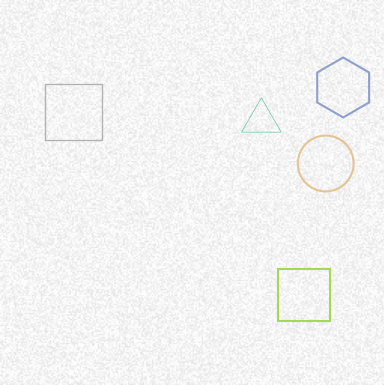[{"shape": "triangle", "thickness": 0.5, "radius": 0.3, "center": [0.679, 0.686]}, {"shape": "hexagon", "thickness": 1.5, "radius": 0.39, "center": [0.891, 0.773]}, {"shape": "square", "thickness": 1.5, "radius": 0.34, "center": [0.789, 0.234]}, {"shape": "circle", "thickness": 1.5, "radius": 0.36, "center": [0.846, 0.575]}, {"shape": "square", "thickness": 1, "radius": 0.37, "center": [0.192, 0.709]}]